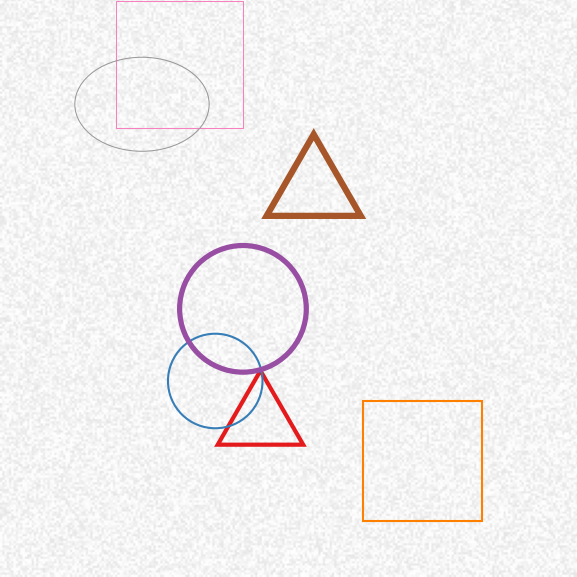[{"shape": "triangle", "thickness": 2, "radius": 0.43, "center": [0.451, 0.272]}, {"shape": "circle", "thickness": 1, "radius": 0.41, "center": [0.373, 0.339]}, {"shape": "circle", "thickness": 2.5, "radius": 0.55, "center": [0.421, 0.464]}, {"shape": "square", "thickness": 1, "radius": 0.52, "center": [0.732, 0.201]}, {"shape": "triangle", "thickness": 3, "radius": 0.47, "center": [0.543, 0.672]}, {"shape": "square", "thickness": 0.5, "radius": 0.55, "center": [0.311, 0.888]}, {"shape": "oval", "thickness": 0.5, "radius": 0.58, "center": [0.246, 0.819]}]